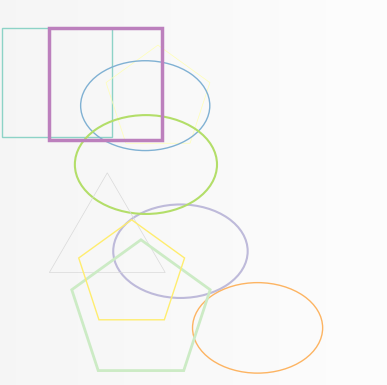[{"shape": "square", "thickness": 1, "radius": 0.71, "center": [0.147, 0.785]}, {"shape": "pentagon", "thickness": 0.5, "radius": 0.7, "center": [0.408, 0.742]}, {"shape": "oval", "thickness": 1.5, "radius": 0.87, "center": [0.466, 0.348]}, {"shape": "oval", "thickness": 1, "radius": 0.83, "center": [0.375, 0.726]}, {"shape": "oval", "thickness": 1, "radius": 0.84, "center": [0.665, 0.148]}, {"shape": "oval", "thickness": 1.5, "radius": 0.92, "center": [0.377, 0.573]}, {"shape": "triangle", "thickness": 0.5, "radius": 0.86, "center": [0.277, 0.378]}, {"shape": "square", "thickness": 2.5, "radius": 0.73, "center": [0.272, 0.781]}, {"shape": "pentagon", "thickness": 2, "radius": 0.94, "center": [0.364, 0.189]}, {"shape": "pentagon", "thickness": 1, "radius": 0.72, "center": [0.34, 0.286]}]